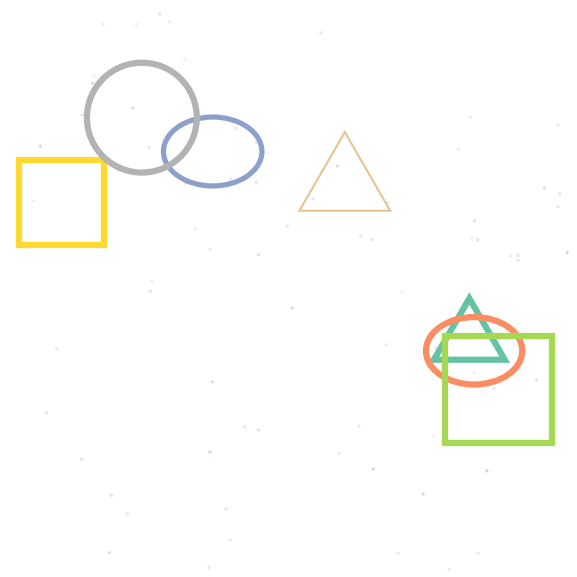[{"shape": "triangle", "thickness": 3, "radius": 0.35, "center": [0.813, 0.412]}, {"shape": "oval", "thickness": 3, "radius": 0.42, "center": [0.821, 0.392]}, {"shape": "oval", "thickness": 2.5, "radius": 0.43, "center": [0.368, 0.737]}, {"shape": "square", "thickness": 3, "radius": 0.46, "center": [0.863, 0.324]}, {"shape": "square", "thickness": 3, "radius": 0.37, "center": [0.107, 0.649]}, {"shape": "triangle", "thickness": 1, "radius": 0.45, "center": [0.597, 0.68]}, {"shape": "circle", "thickness": 3, "radius": 0.48, "center": [0.246, 0.795]}]